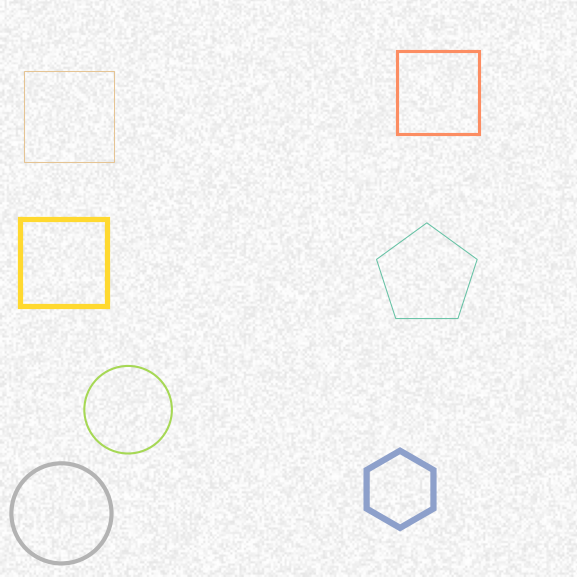[{"shape": "pentagon", "thickness": 0.5, "radius": 0.46, "center": [0.739, 0.522]}, {"shape": "square", "thickness": 1.5, "radius": 0.36, "center": [0.759, 0.839]}, {"shape": "hexagon", "thickness": 3, "radius": 0.33, "center": [0.693, 0.152]}, {"shape": "circle", "thickness": 1, "radius": 0.38, "center": [0.222, 0.29]}, {"shape": "square", "thickness": 2.5, "radius": 0.37, "center": [0.11, 0.544]}, {"shape": "square", "thickness": 0.5, "radius": 0.39, "center": [0.119, 0.797]}, {"shape": "circle", "thickness": 2, "radius": 0.43, "center": [0.106, 0.11]}]